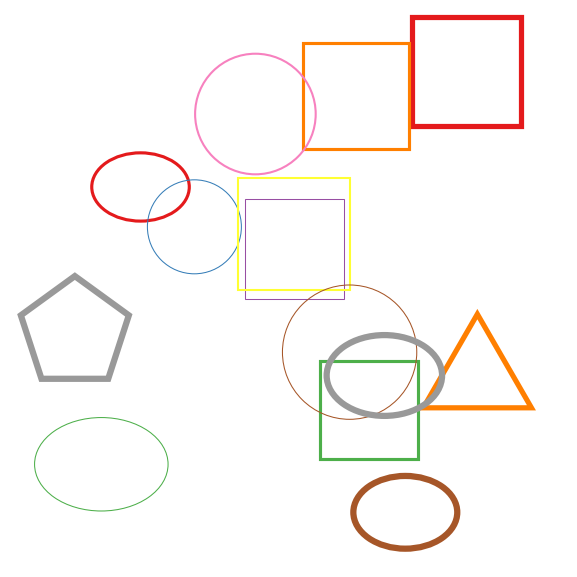[{"shape": "oval", "thickness": 1.5, "radius": 0.42, "center": [0.243, 0.675]}, {"shape": "square", "thickness": 2.5, "radius": 0.48, "center": [0.808, 0.875]}, {"shape": "circle", "thickness": 0.5, "radius": 0.41, "center": [0.337, 0.606]}, {"shape": "oval", "thickness": 0.5, "radius": 0.58, "center": [0.175, 0.195]}, {"shape": "square", "thickness": 1.5, "radius": 0.42, "center": [0.639, 0.289]}, {"shape": "square", "thickness": 0.5, "radius": 0.43, "center": [0.51, 0.568]}, {"shape": "square", "thickness": 1.5, "radius": 0.46, "center": [0.616, 0.832]}, {"shape": "triangle", "thickness": 2.5, "radius": 0.54, "center": [0.827, 0.347]}, {"shape": "square", "thickness": 1, "radius": 0.49, "center": [0.51, 0.594]}, {"shape": "oval", "thickness": 3, "radius": 0.45, "center": [0.702, 0.112]}, {"shape": "circle", "thickness": 0.5, "radius": 0.58, "center": [0.605, 0.389]}, {"shape": "circle", "thickness": 1, "radius": 0.52, "center": [0.442, 0.802]}, {"shape": "oval", "thickness": 3, "radius": 0.5, "center": [0.666, 0.349]}, {"shape": "pentagon", "thickness": 3, "radius": 0.49, "center": [0.13, 0.423]}]